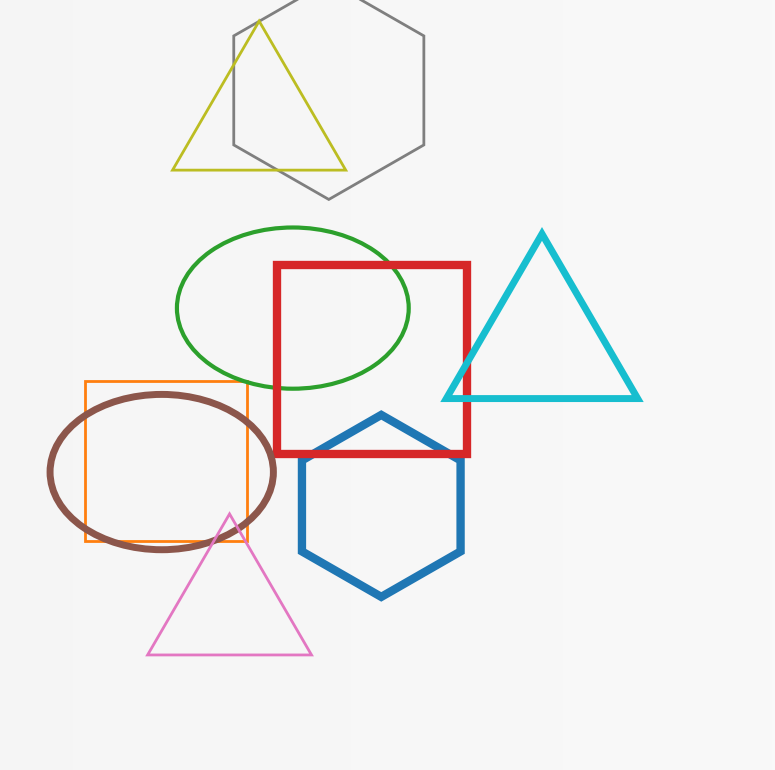[{"shape": "hexagon", "thickness": 3, "radius": 0.59, "center": [0.492, 0.343]}, {"shape": "square", "thickness": 1, "radius": 0.52, "center": [0.214, 0.401]}, {"shape": "oval", "thickness": 1.5, "radius": 0.75, "center": [0.378, 0.6]}, {"shape": "square", "thickness": 3, "radius": 0.61, "center": [0.48, 0.533]}, {"shape": "oval", "thickness": 2.5, "radius": 0.72, "center": [0.209, 0.387]}, {"shape": "triangle", "thickness": 1, "radius": 0.61, "center": [0.296, 0.21]}, {"shape": "hexagon", "thickness": 1, "radius": 0.71, "center": [0.424, 0.883]}, {"shape": "triangle", "thickness": 1, "radius": 0.65, "center": [0.334, 0.844]}, {"shape": "triangle", "thickness": 2.5, "radius": 0.71, "center": [0.699, 0.554]}]